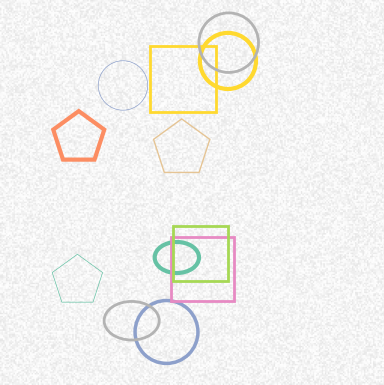[{"shape": "pentagon", "thickness": 0.5, "radius": 0.34, "center": [0.201, 0.271]}, {"shape": "oval", "thickness": 3, "radius": 0.29, "center": [0.459, 0.331]}, {"shape": "pentagon", "thickness": 3, "radius": 0.35, "center": [0.205, 0.642]}, {"shape": "circle", "thickness": 0.5, "radius": 0.32, "center": [0.319, 0.778]}, {"shape": "circle", "thickness": 2.5, "radius": 0.41, "center": [0.432, 0.138]}, {"shape": "square", "thickness": 2, "radius": 0.41, "center": [0.526, 0.302]}, {"shape": "square", "thickness": 2, "radius": 0.36, "center": [0.521, 0.342]}, {"shape": "circle", "thickness": 3, "radius": 0.36, "center": [0.592, 0.842]}, {"shape": "square", "thickness": 2, "radius": 0.43, "center": [0.476, 0.795]}, {"shape": "pentagon", "thickness": 1, "radius": 0.38, "center": [0.472, 0.614]}, {"shape": "circle", "thickness": 2, "radius": 0.39, "center": [0.594, 0.889]}, {"shape": "oval", "thickness": 2, "radius": 0.36, "center": [0.342, 0.167]}]